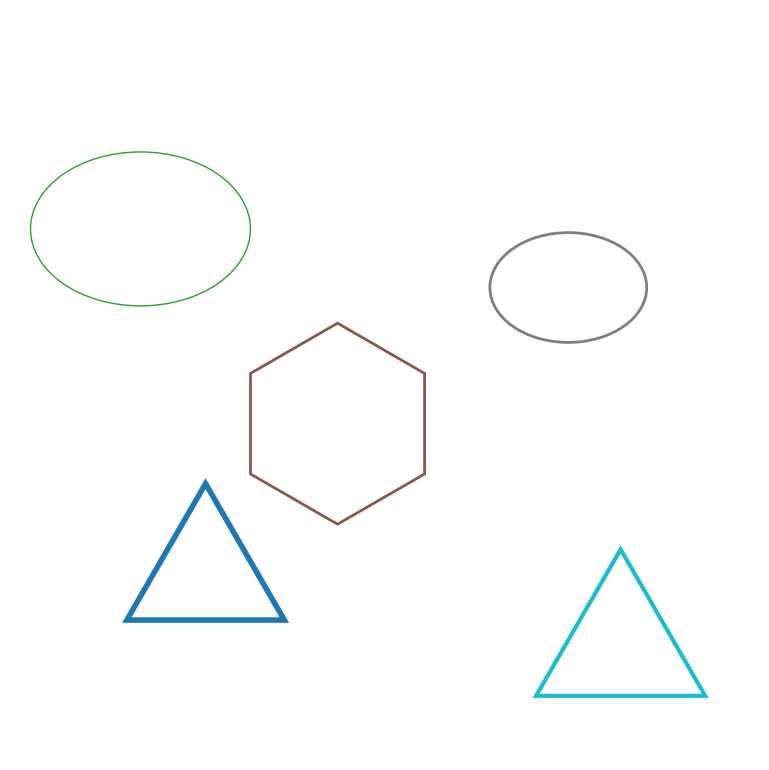[{"shape": "triangle", "thickness": 2, "radius": 0.59, "center": [0.267, 0.254]}, {"shape": "oval", "thickness": 0.5, "radius": 0.71, "center": [0.182, 0.703]}, {"shape": "hexagon", "thickness": 1, "radius": 0.65, "center": [0.438, 0.45]}, {"shape": "oval", "thickness": 1, "radius": 0.51, "center": [0.738, 0.627]}, {"shape": "triangle", "thickness": 1.5, "radius": 0.63, "center": [0.806, 0.16]}]